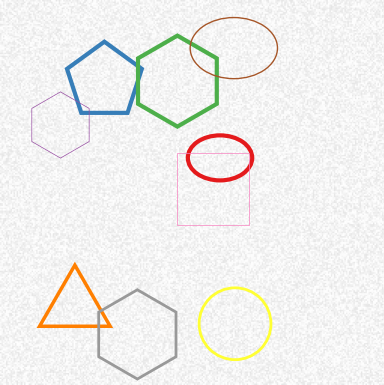[{"shape": "oval", "thickness": 3, "radius": 0.42, "center": [0.572, 0.59]}, {"shape": "pentagon", "thickness": 3, "radius": 0.51, "center": [0.271, 0.79]}, {"shape": "hexagon", "thickness": 3, "radius": 0.59, "center": [0.461, 0.789]}, {"shape": "hexagon", "thickness": 0.5, "radius": 0.43, "center": [0.157, 0.675]}, {"shape": "triangle", "thickness": 2.5, "radius": 0.53, "center": [0.194, 0.205]}, {"shape": "circle", "thickness": 2, "radius": 0.47, "center": [0.61, 0.159]}, {"shape": "oval", "thickness": 1, "radius": 0.57, "center": [0.607, 0.875]}, {"shape": "square", "thickness": 0.5, "radius": 0.47, "center": [0.553, 0.509]}, {"shape": "hexagon", "thickness": 2, "radius": 0.58, "center": [0.357, 0.131]}]